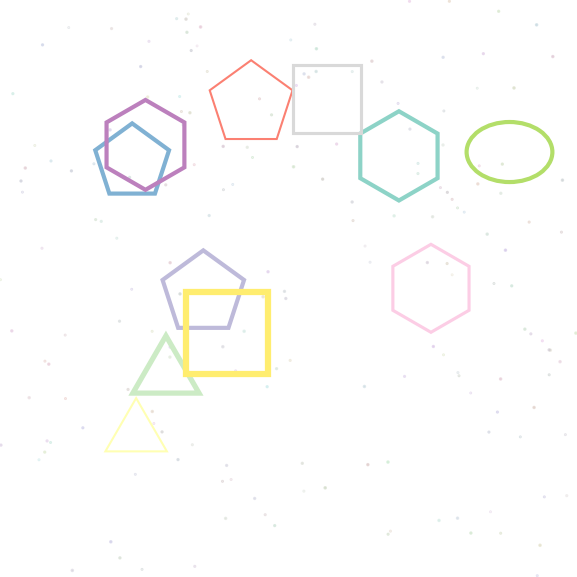[{"shape": "hexagon", "thickness": 2, "radius": 0.39, "center": [0.691, 0.729]}, {"shape": "triangle", "thickness": 1, "radius": 0.31, "center": [0.236, 0.248]}, {"shape": "pentagon", "thickness": 2, "radius": 0.37, "center": [0.352, 0.491]}, {"shape": "pentagon", "thickness": 1, "radius": 0.38, "center": [0.435, 0.819]}, {"shape": "pentagon", "thickness": 2, "radius": 0.34, "center": [0.229, 0.718]}, {"shape": "oval", "thickness": 2, "radius": 0.37, "center": [0.882, 0.736]}, {"shape": "hexagon", "thickness": 1.5, "radius": 0.38, "center": [0.746, 0.5]}, {"shape": "square", "thickness": 1.5, "radius": 0.29, "center": [0.566, 0.828]}, {"shape": "hexagon", "thickness": 2, "radius": 0.39, "center": [0.252, 0.748]}, {"shape": "triangle", "thickness": 2.5, "radius": 0.33, "center": [0.287, 0.352]}, {"shape": "square", "thickness": 3, "radius": 0.35, "center": [0.393, 0.423]}]